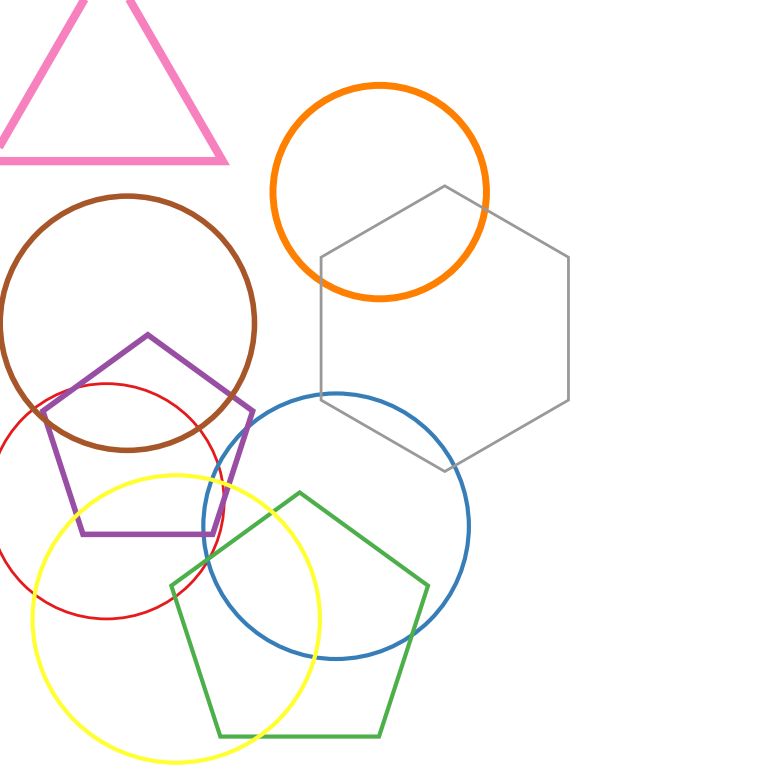[{"shape": "circle", "thickness": 1, "radius": 0.76, "center": [0.138, 0.349]}, {"shape": "circle", "thickness": 1.5, "radius": 0.86, "center": [0.436, 0.317]}, {"shape": "pentagon", "thickness": 1.5, "radius": 0.88, "center": [0.389, 0.185]}, {"shape": "pentagon", "thickness": 2, "radius": 0.72, "center": [0.192, 0.422]}, {"shape": "circle", "thickness": 2.5, "radius": 0.69, "center": [0.493, 0.751]}, {"shape": "circle", "thickness": 1.5, "radius": 0.93, "center": [0.229, 0.196]}, {"shape": "circle", "thickness": 2, "radius": 0.83, "center": [0.165, 0.58]}, {"shape": "triangle", "thickness": 3, "radius": 0.87, "center": [0.139, 0.878]}, {"shape": "hexagon", "thickness": 1, "radius": 0.93, "center": [0.578, 0.573]}]